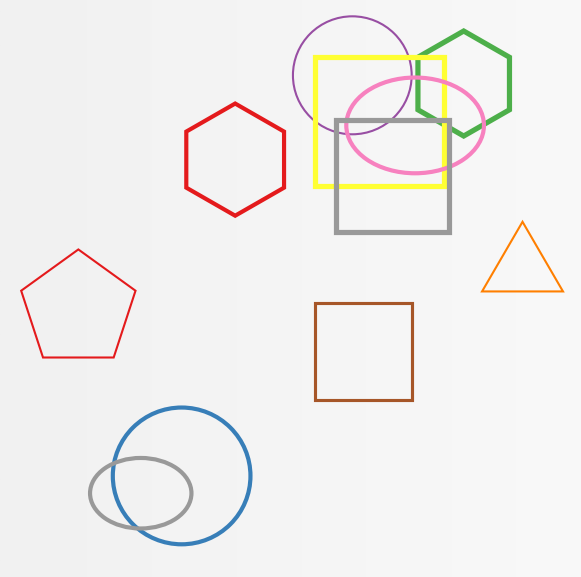[{"shape": "pentagon", "thickness": 1, "radius": 0.52, "center": [0.135, 0.464]}, {"shape": "hexagon", "thickness": 2, "radius": 0.49, "center": [0.405, 0.723]}, {"shape": "circle", "thickness": 2, "radius": 0.59, "center": [0.312, 0.175]}, {"shape": "hexagon", "thickness": 2.5, "radius": 0.45, "center": [0.798, 0.855]}, {"shape": "circle", "thickness": 1, "radius": 0.51, "center": [0.606, 0.869]}, {"shape": "triangle", "thickness": 1, "radius": 0.4, "center": [0.899, 0.535]}, {"shape": "square", "thickness": 2.5, "radius": 0.56, "center": [0.653, 0.788]}, {"shape": "square", "thickness": 1.5, "radius": 0.42, "center": [0.626, 0.39]}, {"shape": "oval", "thickness": 2, "radius": 0.59, "center": [0.714, 0.782]}, {"shape": "oval", "thickness": 2, "radius": 0.44, "center": [0.242, 0.145]}, {"shape": "square", "thickness": 2.5, "radius": 0.48, "center": [0.675, 0.694]}]